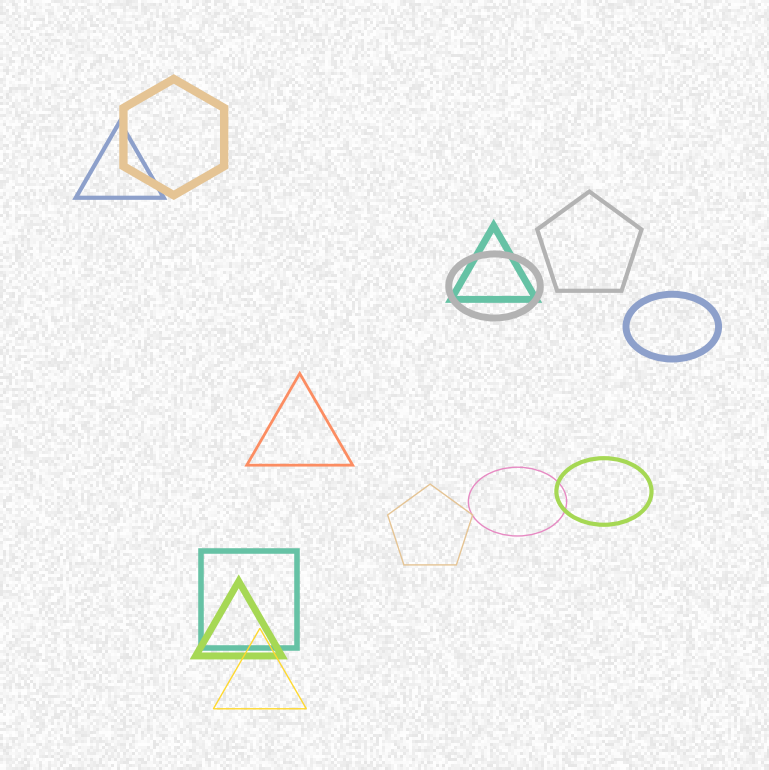[{"shape": "triangle", "thickness": 2.5, "radius": 0.32, "center": [0.641, 0.643]}, {"shape": "square", "thickness": 2, "radius": 0.31, "center": [0.323, 0.222]}, {"shape": "triangle", "thickness": 1, "radius": 0.4, "center": [0.389, 0.436]}, {"shape": "triangle", "thickness": 1.5, "radius": 0.33, "center": [0.156, 0.776]}, {"shape": "oval", "thickness": 2.5, "radius": 0.3, "center": [0.873, 0.576]}, {"shape": "oval", "thickness": 0.5, "radius": 0.32, "center": [0.672, 0.349]}, {"shape": "triangle", "thickness": 2.5, "radius": 0.32, "center": [0.31, 0.18]}, {"shape": "oval", "thickness": 1.5, "radius": 0.31, "center": [0.784, 0.362]}, {"shape": "triangle", "thickness": 0.5, "radius": 0.35, "center": [0.337, 0.114]}, {"shape": "hexagon", "thickness": 3, "radius": 0.38, "center": [0.226, 0.822]}, {"shape": "pentagon", "thickness": 0.5, "radius": 0.29, "center": [0.559, 0.313]}, {"shape": "pentagon", "thickness": 1.5, "radius": 0.36, "center": [0.765, 0.68]}, {"shape": "oval", "thickness": 2.5, "radius": 0.3, "center": [0.642, 0.629]}]